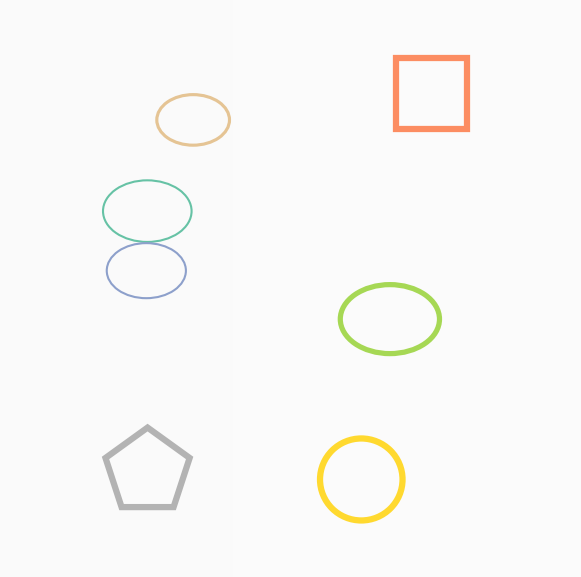[{"shape": "oval", "thickness": 1, "radius": 0.38, "center": [0.253, 0.634]}, {"shape": "square", "thickness": 3, "radius": 0.31, "center": [0.742, 0.837]}, {"shape": "oval", "thickness": 1, "radius": 0.34, "center": [0.252, 0.53]}, {"shape": "oval", "thickness": 2.5, "radius": 0.43, "center": [0.671, 0.447]}, {"shape": "circle", "thickness": 3, "radius": 0.35, "center": [0.622, 0.169]}, {"shape": "oval", "thickness": 1.5, "radius": 0.31, "center": [0.332, 0.792]}, {"shape": "pentagon", "thickness": 3, "radius": 0.38, "center": [0.254, 0.183]}]